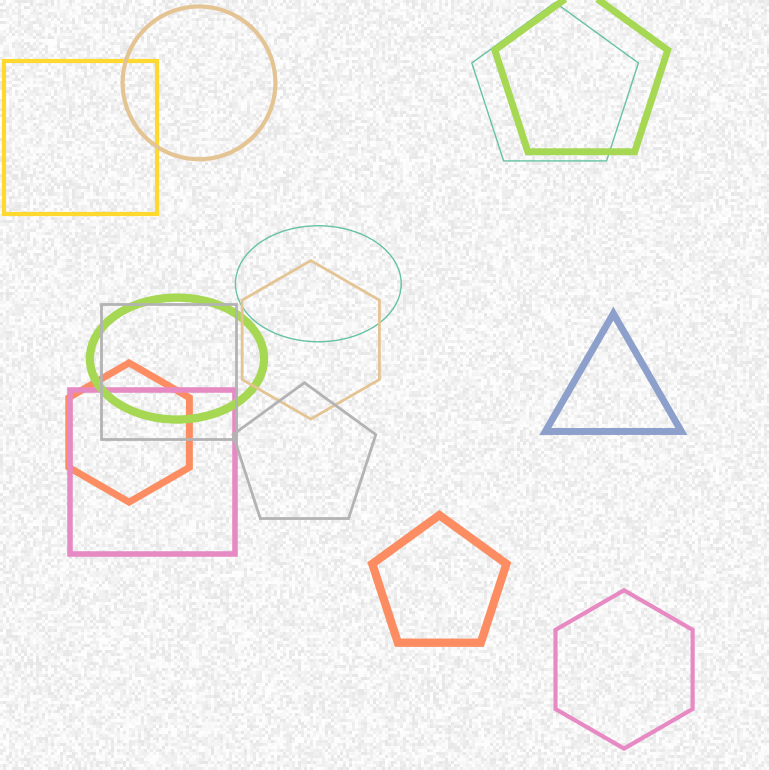[{"shape": "oval", "thickness": 0.5, "radius": 0.54, "center": [0.413, 0.631]}, {"shape": "pentagon", "thickness": 0.5, "radius": 0.57, "center": [0.721, 0.883]}, {"shape": "hexagon", "thickness": 2.5, "radius": 0.45, "center": [0.168, 0.438]}, {"shape": "pentagon", "thickness": 3, "radius": 0.46, "center": [0.571, 0.239]}, {"shape": "triangle", "thickness": 2.5, "radius": 0.51, "center": [0.797, 0.491]}, {"shape": "hexagon", "thickness": 1.5, "radius": 0.51, "center": [0.81, 0.131]}, {"shape": "square", "thickness": 2, "radius": 0.53, "center": [0.198, 0.387]}, {"shape": "oval", "thickness": 3, "radius": 0.57, "center": [0.23, 0.534]}, {"shape": "pentagon", "thickness": 2.5, "radius": 0.59, "center": [0.755, 0.898]}, {"shape": "square", "thickness": 1.5, "radius": 0.5, "center": [0.104, 0.821]}, {"shape": "hexagon", "thickness": 1, "radius": 0.51, "center": [0.404, 0.559]}, {"shape": "circle", "thickness": 1.5, "radius": 0.5, "center": [0.258, 0.892]}, {"shape": "square", "thickness": 1, "radius": 0.44, "center": [0.219, 0.518]}, {"shape": "pentagon", "thickness": 1, "radius": 0.49, "center": [0.395, 0.405]}]